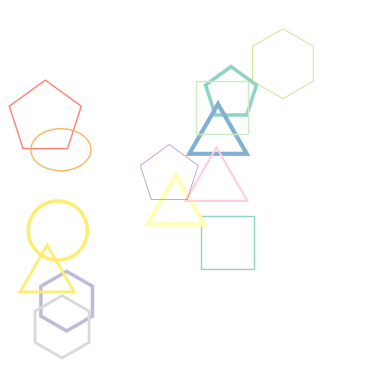[{"shape": "square", "thickness": 1, "radius": 0.34, "center": [0.592, 0.369]}, {"shape": "pentagon", "thickness": 2.5, "radius": 0.35, "center": [0.6, 0.758]}, {"shape": "triangle", "thickness": 3, "radius": 0.43, "center": [0.457, 0.46]}, {"shape": "hexagon", "thickness": 2.5, "radius": 0.39, "center": [0.173, 0.218]}, {"shape": "pentagon", "thickness": 1, "radius": 0.49, "center": [0.118, 0.694]}, {"shape": "triangle", "thickness": 3, "radius": 0.43, "center": [0.566, 0.644]}, {"shape": "oval", "thickness": 1, "radius": 0.39, "center": [0.158, 0.611]}, {"shape": "hexagon", "thickness": 0.5, "radius": 0.45, "center": [0.735, 0.835]}, {"shape": "triangle", "thickness": 1.5, "radius": 0.46, "center": [0.562, 0.525]}, {"shape": "hexagon", "thickness": 2, "radius": 0.41, "center": [0.161, 0.151]}, {"shape": "pentagon", "thickness": 0.5, "radius": 0.4, "center": [0.44, 0.545]}, {"shape": "square", "thickness": 1, "radius": 0.34, "center": [0.576, 0.72]}, {"shape": "triangle", "thickness": 2, "radius": 0.41, "center": [0.122, 0.282]}, {"shape": "circle", "thickness": 2.5, "radius": 0.38, "center": [0.15, 0.401]}]